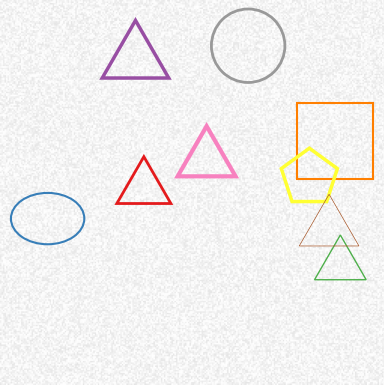[{"shape": "triangle", "thickness": 2, "radius": 0.41, "center": [0.374, 0.512]}, {"shape": "oval", "thickness": 1.5, "radius": 0.48, "center": [0.124, 0.432]}, {"shape": "triangle", "thickness": 1, "radius": 0.39, "center": [0.884, 0.312]}, {"shape": "triangle", "thickness": 2.5, "radius": 0.5, "center": [0.352, 0.847]}, {"shape": "square", "thickness": 1.5, "radius": 0.49, "center": [0.871, 0.633]}, {"shape": "pentagon", "thickness": 2.5, "radius": 0.38, "center": [0.804, 0.538]}, {"shape": "triangle", "thickness": 0.5, "radius": 0.45, "center": [0.855, 0.406]}, {"shape": "triangle", "thickness": 3, "radius": 0.43, "center": [0.537, 0.585]}, {"shape": "circle", "thickness": 2, "radius": 0.48, "center": [0.645, 0.881]}]